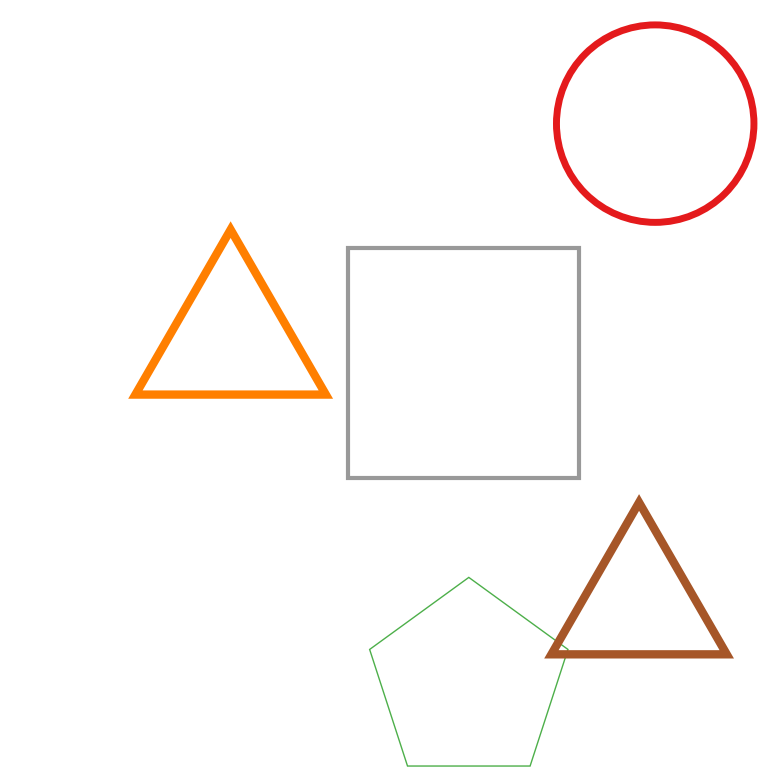[{"shape": "circle", "thickness": 2.5, "radius": 0.64, "center": [0.851, 0.839]}, {"shape": "pentagon", "thickness": 0.5, "radius": 0.68, "center": [0.609, 0.115]}, {"shape": "triangle", "thickness": 3, "radius": 0.71, "center": [0.3, 0.559]}, {"shape": "triangle", "thickness": 3, "radius": 0.66, "center": [0.83, 0.216]}, {"shape": "square", "thickness": 1.5, "radius": 0.75, "center": [0.602, 0.529]}]